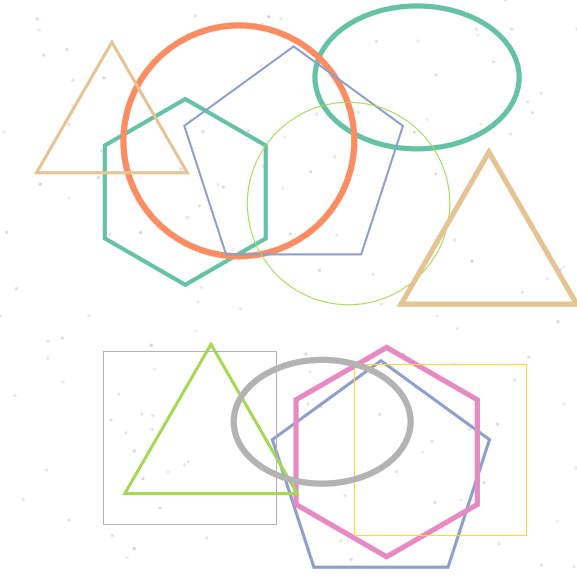[{"shape": "oval", "thickness": 2.5, "radius": 0.88, "center": [0.722, 0.865]}, {"shape": "hexagon", "thickness": 2, "radius": 0.8, "center": [0.321, 0.667]}, {"shape": "circle", "thickness": 3, "radius": 1.0, "center": [0.414, 0.755]}, {"shape": "pentagon", "thickness": 1, "radius": 1.0, "center": [0.508, 0.72]}, {"shape": "pentagon", "thickness": 1.5, "radius": 0.99, "center": [0.66, 0.177]}, {"shape": "hexagon", "thickness": 2.5, "radius": 0.91, "center": [0.67, 0.216]}, {"shape": "circle", "thickness": 0.5, "radius": 0.88, "center": [0.604, 0.647]}, {"shape": "triangle", "thickness": 1.5, "radius": 0.86, "center": [0.365, 0.231]}, {"shape": "square", "thickness": 0.5, "radius": 0.74, "center": [0.762, 0.221]}, {"shape": "triangle", "thickness": 2.5, "radius": 0.88, "center": [0.847, 0.56]}, {"shape": "triangle", "thickness": 1.5, "radius": 0.75, "center": [0.194, 0.775]}, {"shape": "square", "thickness": 0.5, "radius": 0.75, "center": [0.329, 0.242]}, {"shape": "oval", "thickness": 3, "radius": 0.77, "center": [0.558, 0.269]}]